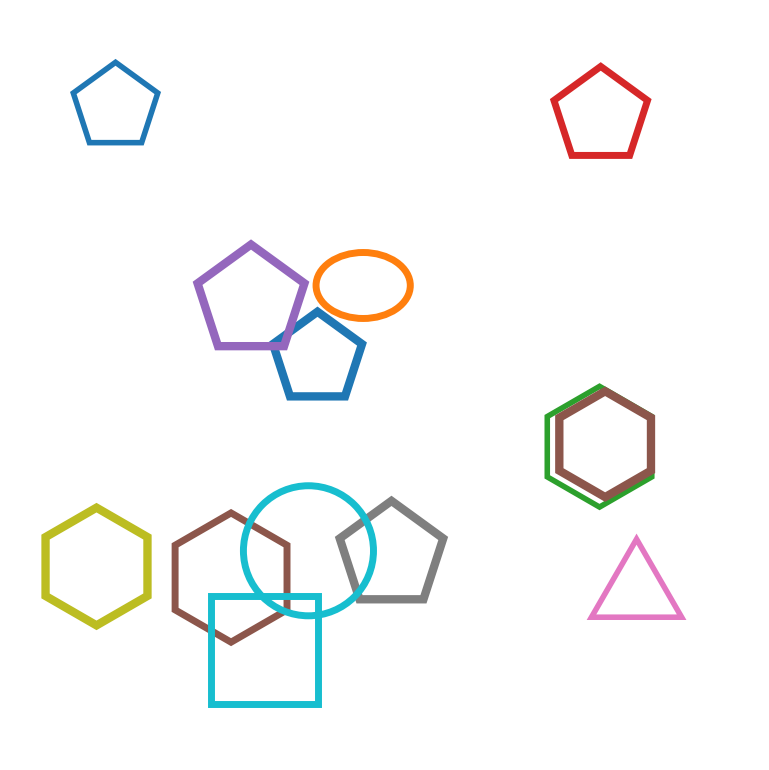[{"shape": "pentagon", "thickness": 3, "radius": 0.3, "center": [0.412, 0.534]}, {"shape": "pentagon", "thickness": 2, "radius": 0.29, "center": [0.15, 0.861]}, {"shape": "oval", "thickness": 2.5, "radius": 0.31, "center": [0.472, 0.629]}, {"shape": "hexagon", "thickness": 2, "radius": 0.39, "center": [0.779, 0.42]}, {"shape": "pentagon", "thickness": 2.5, "radius": 0.32, "center": [0.78, 0.85]}, {"shape": "pentagon", "thickness": 3, "radius": 0.36, "center": [0.326, 0.609]}, {"shape": "hexagon", "thickness": 3, "radius": 0.34, "center": [0.786, 0.423]}, {"shape": "hexagon", "thickness": 2.5, "radius": 0.42, "center": [0.3, 0.25]}, {"shape": "triangle", "thickness": 2, "radius": 0.34, "center": [0.827, 0.232]}, {"shape": "pentagon", "thickness": 3, "radius": 0.35, "center": [0.508, 0.279]}, {"shape": "hexagon", "thickness": 3, "radius": 0.38, "center": [0.125, 0.264]}, {"shape": "square", "thickness": 2.5, "radius": 0.35, "center": [0.343, 0.156]}, {"shape": "circle", "thickness": 2.5, "radius": 0.42, "center": [0.401, 0.285]}]